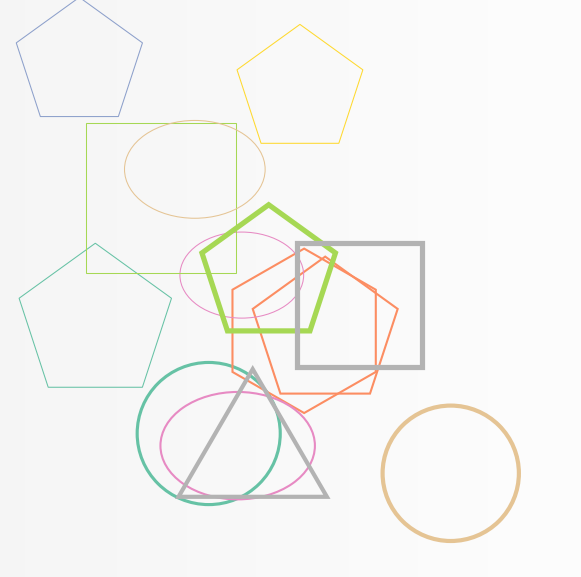[{"shape": "pentagon", "thickness": 0.5, "radius": 0.69, "center": [0.164, 0.44]}, {"shape": "circle", "thickness": 1.5, "radius": 0.62, "center": [0.359, 0.248]}, {"shape": "hexagon", "thickness": 1, "radius": 0.71, "center": [0.523, 0.426]}, {"shape": "pentagon", "thickness": 1, "radius": 0.66, "center": [0.56, 0.424]}, {"shape": "pentagon", "thickness": 0.5, "radius": 0.57, "center": [0.137, 0.89]}, {"shape": "oval", "thickness": 0.5, "radius": 0.53, "center": [0.416, 0.523]}, {"shape": "oval", "thickness": 1, "radius": 0.66, "center": [0.409, 0.227]}, {"shape": "square", "thickness": 0.5, "radius": 0.65, "center": [0.277, 0.656]}, {"shape": "pentagon", "thickness": 2.5, "radius": 0.6, "center": [0.462, 0.524]}, {"shape": "pentagon", "thickness": 0.5, "radius": 0.57, "center": [0.516, 0.843]}, {"shape": "oval", "thickness": 0.5, "radius": 0.6, "center": [0.335, 0.706]}, {"shape": "circle", "thickness": 2, "radius": 0.59, "center": [0.775, 0.18]}, {"shape": "square", "thickness": 2.5, "radius": 0.54, "center": [0.618, 0.471]}, {"shape": "triangle", "thickness": 2, "radius": 0.74, "center": [0.435, 0.213]}]